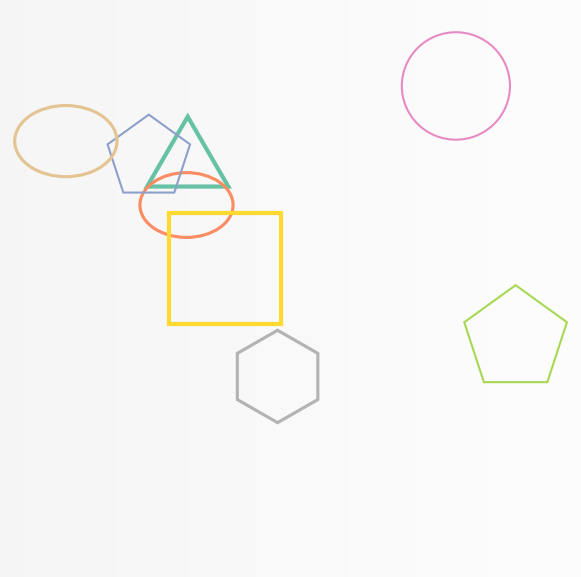[{"shape": "triangle", "thickness": 2, "radius": 0.4, "center": [0.323, 0.716]}, {"shape": "oval", "thickness": 1.5, "radius": 0.4, "center": [0.321, 0.644]}, {"shape": "pentagon", "thickness": 1, "radius": 0.37, "center": [0.256, 0.726]}, {"shape": "circle", "thickness": 1, "radius": 0.47, "center": [0.784, 0.85]}, {"shape": "pentagon", "thickness": 1, "radius": 0.46, "center": [0.887, 0.412]}, {"shape": "square", "thickness": 2, "radius": 0.48, "center": [0.387, 0.535]}, {"shape": "oval", "thickness": 1.5, "radius": 0.44, "center": [0.113, 0.755]}, {"shape": "hexagon", "thickness": 1.5, "radius": 0.4, "center": [0.478, 0.347]}]